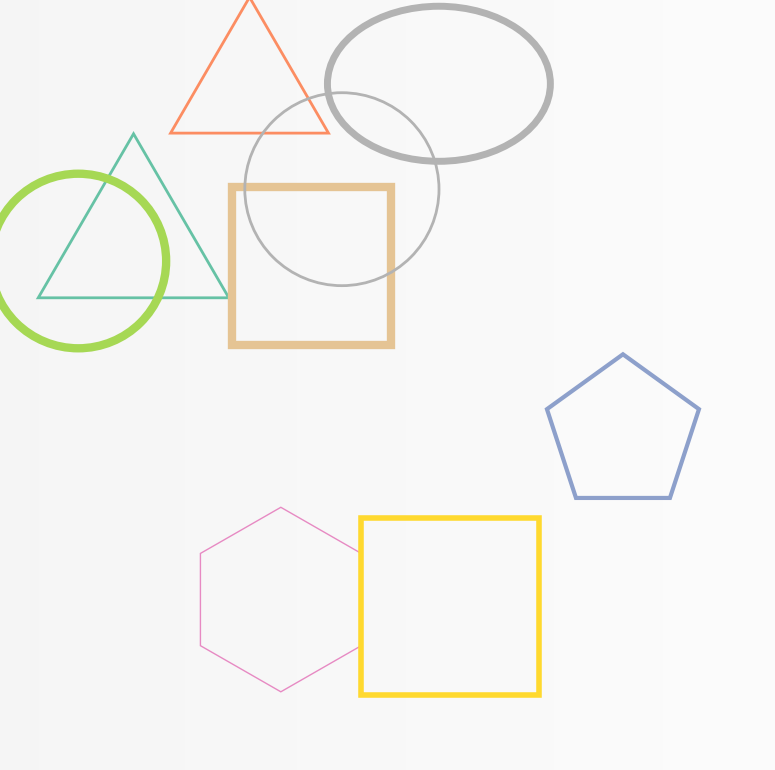[{"shape": "triangle", "thickness": 1, "radius": 0.71, "center": [0.172, 0.684]}, {"shape": "triangle", "thickness": 1, "radius": 0.59, "center": [0.322, 0.886]}, {"shape": "pentagon", "thickness": 1.5, "radius": 0.52, "center": [0.804, 0.437]}, {"shape": "hexagon", "thickness": 0.5, "radius": 0.6, "center": [0.362, 0.221]}, {"shape": "circle", "thickness": 3, "radius": 0.57, "center": [0.101, 0.661]}, {"shape": "square", "thickness": 2, "radius": 0.58, "center": [0.581, 0.212]}, {"shape": "square", "thickness": 3, "radius": 0.51, "center": [0.402, 0.655]}, {"shape": "oval", "thickness": 2.5, "radius": 0.72, "center": [0.566, 0.891]}, {"shape": "circle", "thickness": 1, "radius": 0.63, "center": [0.441, 0.754]}]